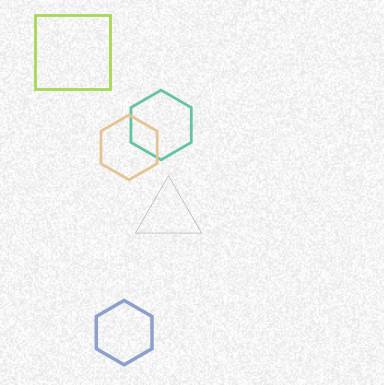[{"shape": "hexagon", "thickness": 2, "radius": 0.45, "center": [0.418, 0.675]}, {"shape": "hexagon", "thickness": 2.5, "radius": 0.42, "center": [0.322, 0.136]}, {"shape": "square", "thickness": 2, "radius": 0.48, "center": [0.189, 0.865]}, {"shape": "hexagon", "thickness": 2, "radius": 0.42, "center": [0.335, 0.617]}, {"shape": "triangle", "thickness": 0.5, "radius": 0.5, "center": [0.438, 0.444]}]